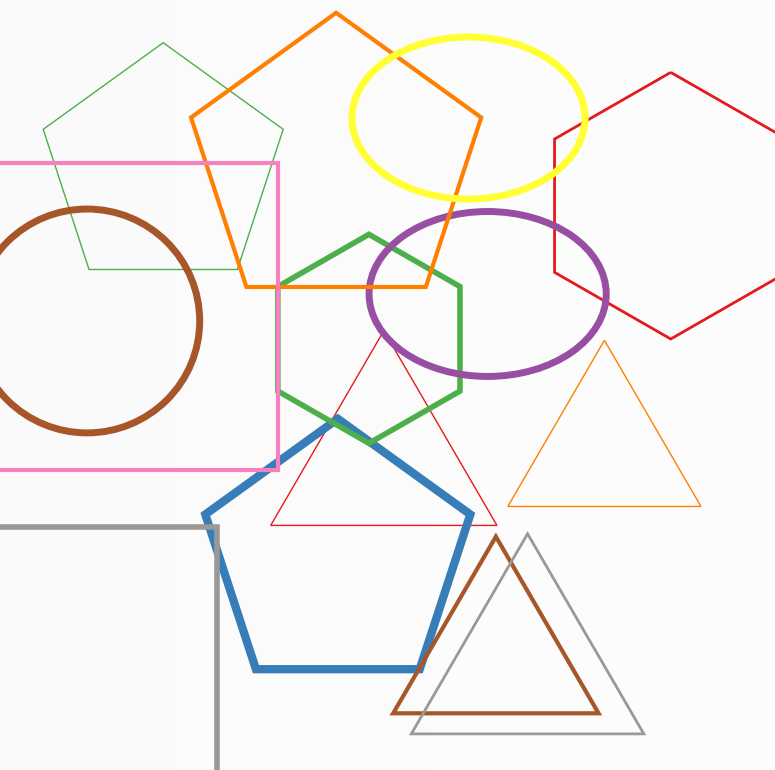[{"shape": "triangle", "thickness": 0.5, "radius": 0.84, "center": [0.495, 0.402]}, {"shape": "hexagon", "thickness": 1, "radius": 0.87, "center": [0.865, 0.733]}, {"shape": "pentagon", "thickness": 3, "radius": 0.9, "center": [0.436, 0.276]}, {"shape": "hexagon", "thickness": 2, "radius": 0.68, "center": [0.476, 0.56]}, {"shape": "pentagon", "thickness": 0.5, "radius": 0.81, "center": [0.211, 0.782]}, {"shape": "oval", "thickness": 2.5, "radius": 0.77, "center": [0.629, 0.618]}, {"shape": "pentagon", "thickness": 1.5, "radius": 0.98, "center": [0.434, 0.787]}, {"shape": "triangle", "thickness": 0.5, "radius": 0.72, "center": [0.78, 0.414]}, {"shape": "oval", "thickness": 2.5, "radius": 0.75, "center": [0.605, 0.847]}, {"shape": "circle", "thickness": 2.5, "radius": 0.73, "center": [0.112, 0.583]}, {"shape": "triangle", "thickness": 1.5, "radius": 0.76, "center": [0.64, 0.15]}, {"shape": "square", "thickness": 1.5, "radius": 1.0, "center": [0.159, 0.589]}, {"shape": "square", "thickness": 2, "radius": 0.87, "center": [0.105, 0.14]}, {"shape": "triangle", "thickness": 1, "radius": 0.87, "center": [0.681, 0.134]}]